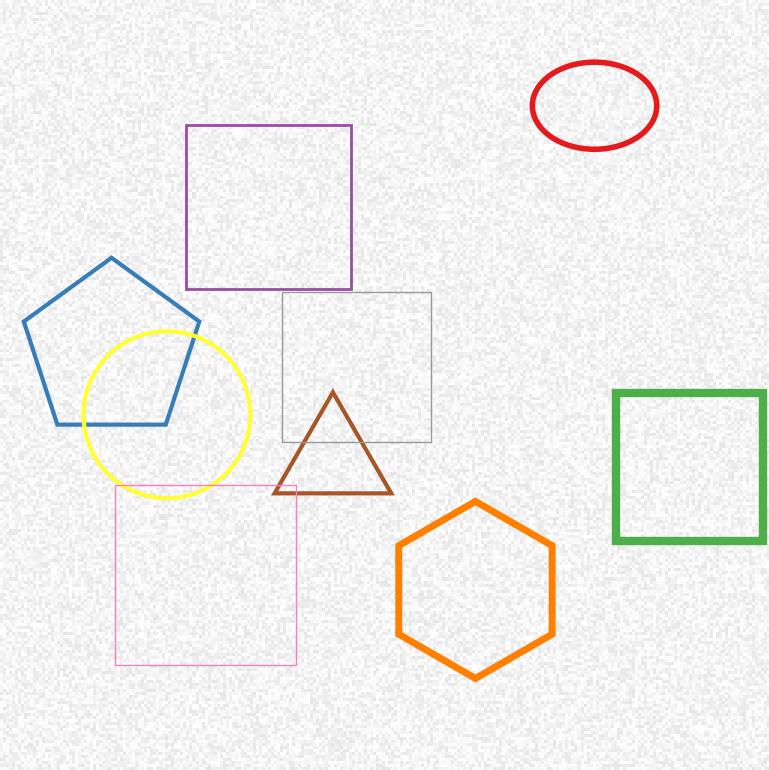[{"shape": "oval", "thickness": 2, "radius": 0.4, "center": [0.772, 0.863]}, {"shape": "pentagon", "thickness": 1.5, "radius": 0.6, "center": [0.145, 0.545]}, {"shape": "square", "thickness": 3, "radius": 0.48, "center": [0.895, 0.393]}, {"shape": "square", "thickness": 1, "radius": 0.53, "center": [0.349, 0.731]}, {"shape": "hexagon", "thickness": 2.5, "radius": 0.57, "center": [0.617, 0.234]}, {"shape": "circle", "thickness": 1.5, "radius": 0.54, "center": [0.217, 0.461]}, {"shape": "triangle", "thickness": 1.5, "radius": 0.44, "center": [0.432, 0.403]}, {"shape": "square", "thickness": 0.5, "radius": 0.59, "center": [0.267, 0.254]}, {"shape": "square", "thickness": 0.5, "radius": 0.49, "center": [0.463, 0.523]}]